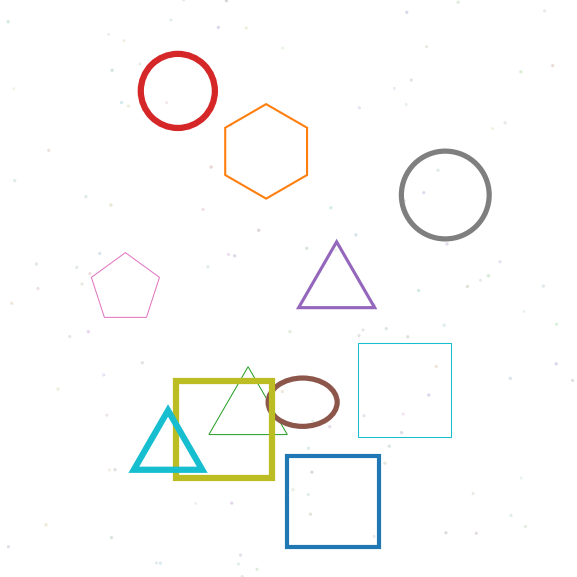[{"shape": "square", "thickness": 2, "radius": 0.4, "center": [0.577, 0.131]}, {"shape": "hexagon", "thickness": 1, "radius": 0.41, "center": [0.461, 0.737]}, {"shape": "triangle", "thickness": 0.5, "radius": 0.39, "center": [0.43, 0.286]}, {"shape": "circle", "thickness": 3, "radius": 0.32, "center": [0.308, 0.842]}, {"shape": "triangle", "thickness": 1.5, "radius": 0.38, "center": [0.583, 0.504]}, {"shape": "oval", "thickness": 2.5, "radius": 0.3, "center": [0.524, 0.303]}, {"shape": "pentagon", "thickness": 0.5, "radius": 0.31, "center": [0.217, 0.5]}, {"shape": "circle", "thickness": 2.5, "radius": 0.38, "center": [0.771, 0.661]}, {"shape": "square", "thickness": 3, "radius": 0.42, "center": [0.388, 0.255]}, {"shape": "triangle", "thickness": 3, "radius": 0.34, "center": [0.291, 0.22]}, {"shape": "square", "thickness": 0.5, "radius": 0.4, "center": [0.7, 0.324]}]